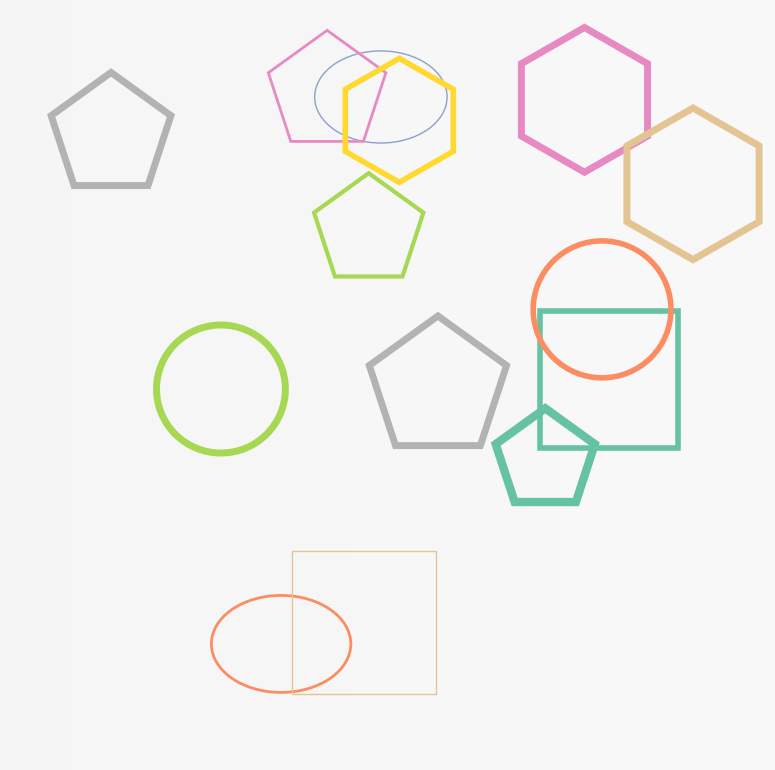[{"shape": "pentagon", "thickness": 3, "radius": 0.34, "center": [0.704, 0.402]}, {"shape": "square", "thickness": 2, "radius": 0.45, "center": [0.786, 0.507]}, {"shape": "circle", "thickness": 2, "radius": 0.44, "center": [0.777, 0.598]}, {"shape": "oval", "thickness": 1, "radius": 0.45, "center": [0.363, 0.164]}, {"shape": "oval", "thickness": 0.5, "radius": 0.43, "center": [0.491, 0.874]}, {"shape": "pentagon", "thickness": 1, "radius": 0.4, "center": [0.422, 0.881]}, {"shape": "hexagon", "thickness": 2.5, "radius": 0.47, "center": [0.754, 0.87]}, {"shape": "pentagon", "thickness": 1.5, "radius": 0.37, "center": [0.476, 0.701]}, {"shape": "circle", "thickness": 2.5, "radius": 0.42, "center": [0.285, 0.495]}, {"shape": "hexagon", "thickness": 2, "radius": 0.4, "center": [0.515, 0.844]}, {"shape": "hexagon", "thickness": 2.5, "radius": 0.49, "center": [0.894, 0.761]}, {"shape": "square", "thickness": 0.5, "radius": 0.46, "center": [0.47, 0.191]}, {"shape": "pentagon", "thickness": 2.5, "radius": 0.47, "center": [0.565, 0.497]}, {"shape": "pentagon", "thickness": 2.5, "radius": 0.41, "center": [0.143, 0.825]}]